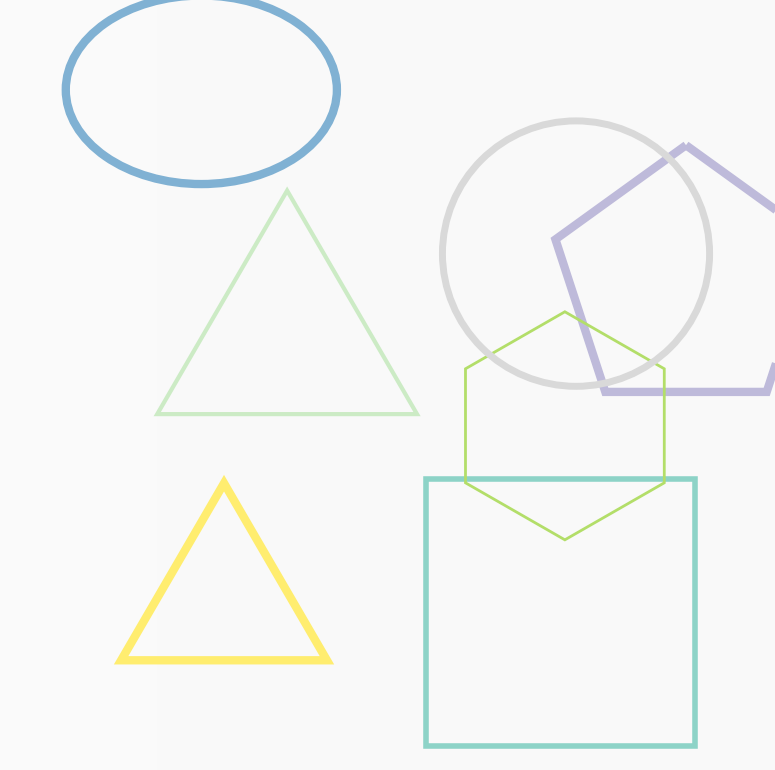[{"shape": "square", "thickness": 2, "radius": 0.87, "center": [0.723, 0.205]}, {"shape": "pentagon", "thickness": 3, "radius": 0.89, "center": [0.885, 0.634]}, {"shape": "oval", "thickness": 3, "radius": 0.87, "center": [0.26, 0.883]}, {"shape": "hexagon", "thickness": 1, "radius": 0.74, "center": [0.729, 0.447]}, {"shape": "circle", "thickness": 2.5, "radius": 0.86, "center": [0.743, 0.671]}, {"shape": "triangle", "thickness": 1.5, "radius": 0.97, "center": [0.37, 0.559]}, {"shape": "triangle", "thickness": 3, "radius": 0.77, "center": [0.289, 0.219]}]